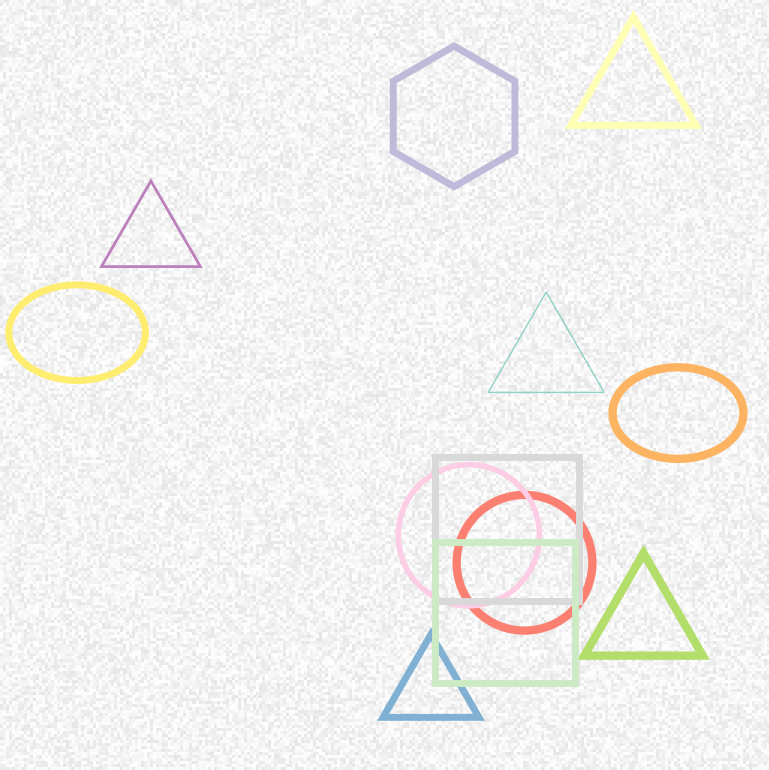[{"shape": "triangle", "thickness": 0.5, "radius": 0.43, "center": [0.709, 0.534]}, {"shape": "triangle", "thickness": 2.5, "radius": 0.47, "center": [0.823, 0.884]}, {"shape": "hexagon", "thickness": 2.5, "radius": 0.46, "center": [0.59, 0.849]}, {"shape": "circle", "thickness": 3, "radius": 0.44, "center": [0.681, 0.269]}, {"shape": "triangle", "thickness": 2.5, "radius": 0.36, "center": [0.56, 0.104]}, {"shape": "oval", "thickness": 3, "radius": 0.42, "center": [0.88, 0.464]}, {"shape": "triangle", "thickness": 3, "radius": 0.44, "center": [0.836, 0.193]}, {"shape": "circle", "thickness": 2, "radius": 0.46, "center": [0.609, 0.305]}, {"shape": "square", "thickness": 2.5, "radius": 0.47, "center": [0.659, 0.313]}, {"shape": "triangle", "thickness": 1, "radius": 0.37, "center": [0.196, 0.691]}, {"shape": "square", "thickness": 2.5, "radius": 0.46, "center": [0.656, 0.205]}, {"shape": "oval", "thickness": 2.5, "radius": 0.44, "center": [0.1, 0.568]}]